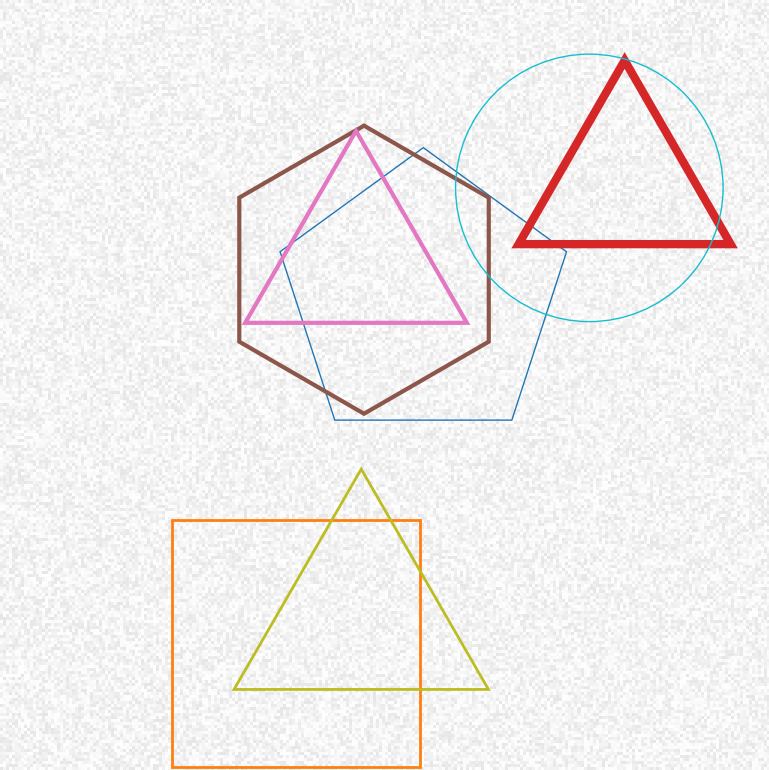[{"shape": "pentagon", "thickness": 0.5, "radius": 0.98, "center": [0.55, 0.613]}, {"shape": "square", "thickness": 1, "radius": 0.8, "center": [0.384, 0.164]}, {"shape": "triangle", "thickness": 3, "radius": 0.79, "center": [0.811, 0.762]}, {"shape": "hexagon", "thickness": 1.5, "radius": 0.94, "center": [0.473, 0.65]}, {"shape": "triangle", "thickness": 1.5, "radius": 0.83, "center": [0.462, 0.664]}, {"shape": "triangle", "thickness": 1, "radius": 0.95, "center": [0.469, 0.2]}, {"shape": "circle", "thickness": 0.5, "radius": 0.87, "center": [0.765, 0.756]}]